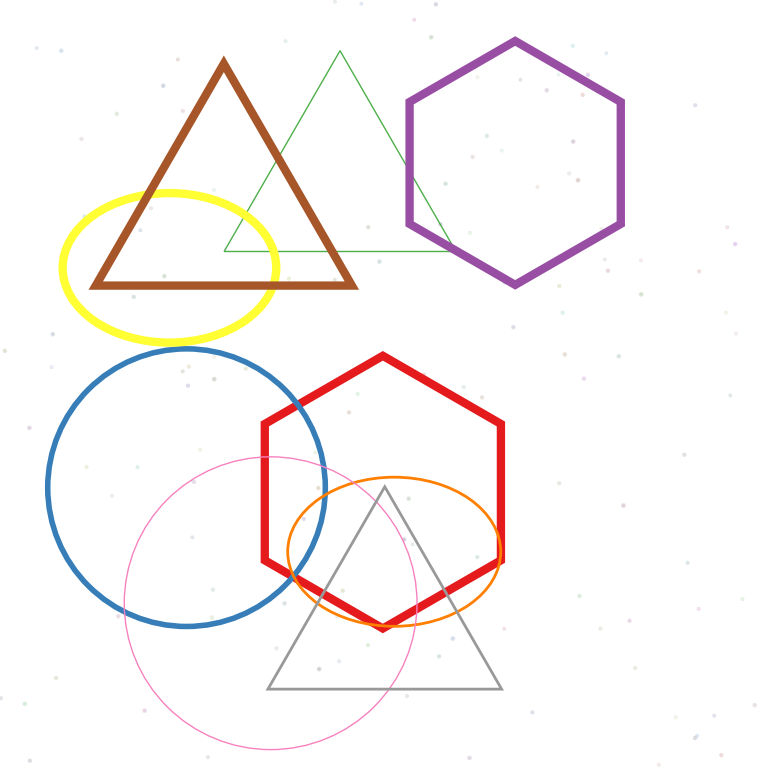[{"shape": "hexagon", "thickness": 3, "radius": 0.89, "center": [0.497, 0.361]}, {"shape": "circle", "thickness": 2, "radius": 0.9, "center": [0.242, 0.367]}, {"shape": "triangle", "thickness": 0.5, "radius": 0.87, "center": [0.442, 0.76]}, {"shape": "hexagon", "thickness": 3, "radius": 0.79, "center": [0.669, 0.788]}, {"shape": "oval", "thickness": 1, "radius": 0.69, "center": [0.512, 0.283]}, {"shape": "oval", "thickness": 3, "radius": 0.69, "center": [0.22, 0.652]}, {"shape": "triangle", "thickness": 3, "radius": 0.96, "center": [0.291, 0.725]}, {"shape": "circle", "thickness": 0.5, "radius": 0.95, "center": [0.351, 0.217]}, {"shape": "triangle", "thickness": 1, "radius": 0.88, "center": [0.5, 0.193]}]